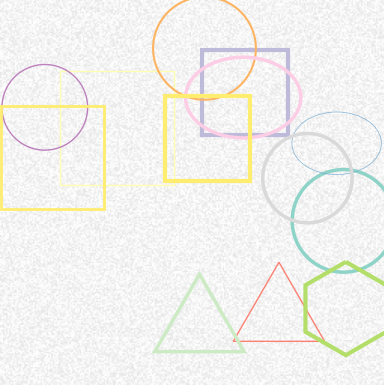[{"shape": "circle", "thickness": 2.5, "radius": 0.67, "center": [0.892, 0.426]}, {"shape": "square", "thickness": 1, "radius": 0.74, "center": [0.304, 0.667]}, {"shape": "square", "thickness": 3, "radius": 0.56, "center": [0.636, 0.76]}, {"shape": "triangle", "thickness": 1, "radius": 0.68, "center": [0.725, 0.182]}, {"shape": "oval", "thickness": 0.5, "radius": 0.58, "center": [0.874, 0.628]}, {"shape": "circle", "thickness": 1.5, "radius": 0.67, "center": [0.531, 0.874]}, {"shape": "hexagon", "thickness": 3, "radius": 0.61, "center": [0.898, 0.199]}, {"shape": "oval", "thickness": 2.5, "radius": 0.75, "center": [0.632, 0.747]}, {"shape": "circle", "thickness": 2.5, "radius": 0.58, "center": [0.799, 0.537]}, {"shape": "circle", "thickness": 1, "radius": 0.56, "center": [0.116, 0.721]}, {"shape": "triangle", "thickness": 2.5, "radius": 0.67, "center": [0.518, 0.154]}, {"shape": "square", "thickness": 3, "radius": 0.56, "center": [0.539, 0.64]}, {"shape": "square", "thickness": 2, "radius": 0.67, "center": [0.136, 0.591]}]